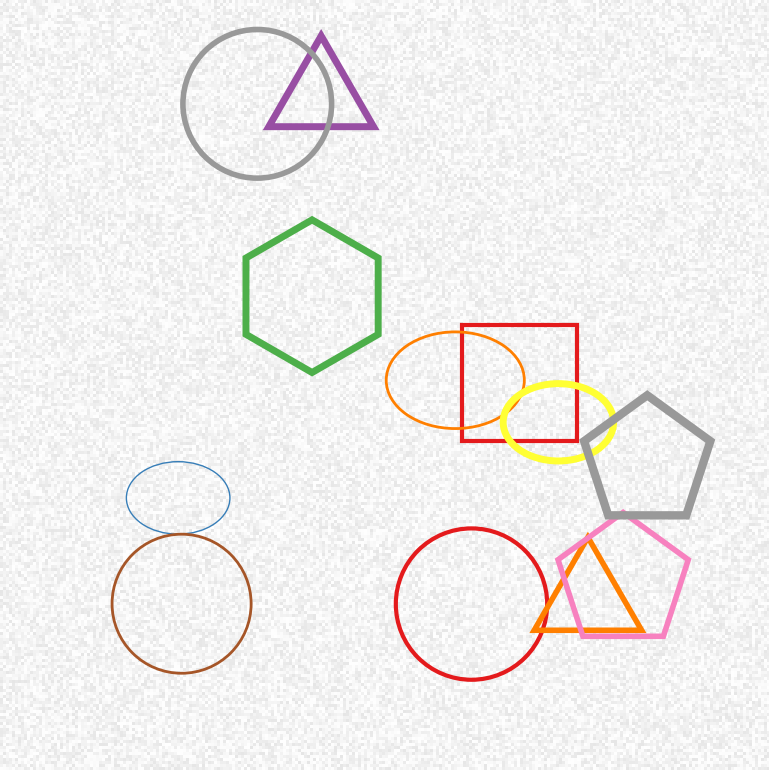[{"shape": "circle", "thickness": 1.5, "radius": 0.49, "center": [0.612, 0.215]}, {"shape": "square", "thickness": 1.5, "radius": 0.38, "center": [0.675, 0.503]}, {"shape": "oval", "thickness": 0.5, "radius": 0.34, "center": [0.231, 0.353]}, {"shape": "hexagon", "thickness": 2.5, "radius": 0.5, "center": [0.405, 0.615]}, {"shape": "triangle", "thickness": 2.5, "radius": 0.39, "center": [0.417, 0.875]}, {"shape": "oval", "thickness": 1, "radius": 0.45, "center": [0.591, 0.506]}, {"shape": "triangle", "thickness": 2, "radius": 0.4, "center": [0.764, 0.222]}, {"shape": "oval", "thickness": 2.5, "radius": 0.36, "center": [0.725, 0.452]}, {"shape": "circle", "thickness": 1, "radius": 0.45, "center": [0.236, 0.216]}, {"shape": "pentagon", "thickness": 2, "radius": 0.44, "center": [0.809, 0.246]}, {"shape": "circle", "thickness": 2, "radius": 0.48, "center": [0.334, 0.865]}, {"shape": "pentagon", "thickness": 3, "radius": 0.43, "center": [0.841, 0.4]}]